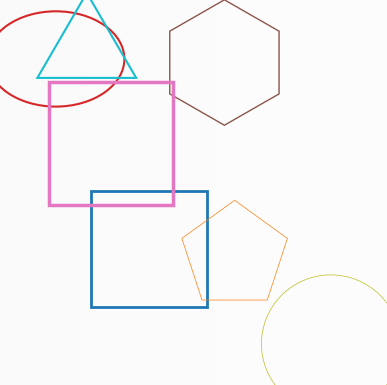[{"shape": "square", "thickness": 2, "radius": 0.75, "center": [0.385, 0.353]}, {"shape": "pentagon", "thickness": 0.5, "radius": 0.72, "center": [0.605, 0.337]}, {"shape": "oval", "thickness": 1.5, "radius": 0.88, "center": [0.144, 0.847]}, {"shape": "hexagon", "thickness": 1, "radius": 0.81, "center": [0.579, 0.838]}, {"shape": "square", "thickness": 2.5, "radius": 0.8, "center": [0.285, 0.628]}, {"shape": "circle", "thickness": 0.5, "radius": 0.9, "center": [0.854, 0.107]}, {"shape": "triangle", "thickness": 1.5, "radius": 0.74, "center": [0.224, 0.871]}]